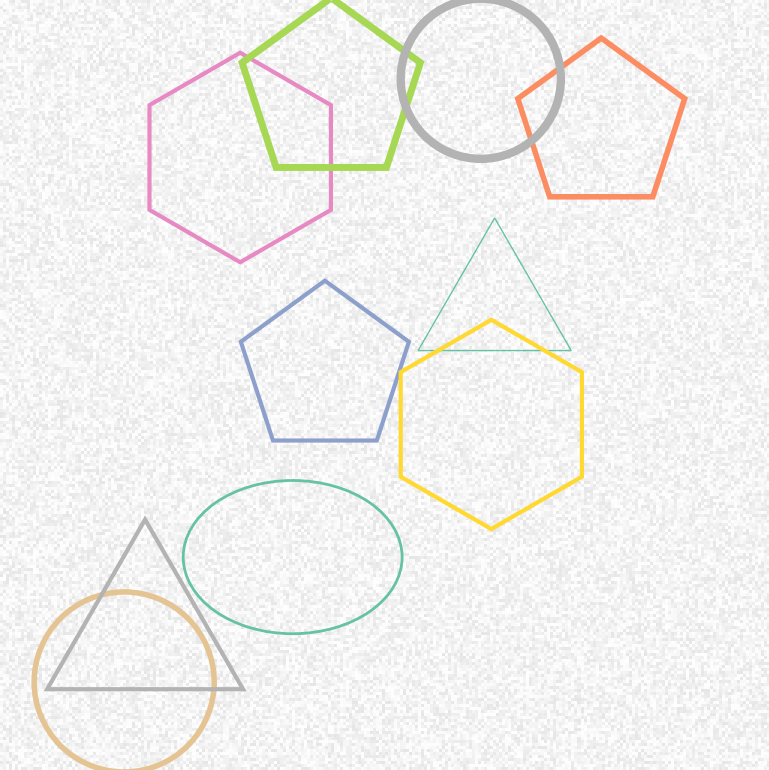[{"shape": "oval", "thickness": 1, "radius": 0.71, "center": [0.38, 0.276]}, {"shape": "triangle", "thickness": 0.5, "radius": 0.57, "center": [0.642, 0.602]}, {"shape": "pentagon", "thickness": 2, "radius": 0.57, "center": [0.781, 0.837]}, {"shape": "pentagon", "thickness": 1.5, "radius": 0.57, "center": [0.422, 0.521]}, {"shape": "hexagon", "thickness": 1.5, "radius": 0.68, "center": [0.312, 0.795]}, {"shape": "pentagon", "thickness": 2.5, "radius": 0.61, "center": [0.43, 0.881]}, {"shape": "hexagon", "thickness": 1.5, "radius": 0.68, "center": [0.638, 0.449]}, {"shape": "circle", "thickness": 2, "radius": 0.58, "center": [0.161, 0.114]}, {"shape": "circle", "thickness": 3, "radius": 0.52, "center": [0.624, 0.898]}, {"shape": "triangle", "thickness": 1.5, "radius": 0.73, "center": [0.188, 0.178]}]